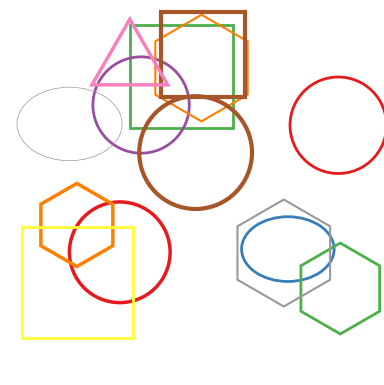[{"shape": "circle", "thickness": 2, "radius": 0.63, "center": [0.879, 0.675]}, {"shape": "circle", "thickness": 2.5, "radius": 0.65, "center": [0.311, 0.345]}, {"shape": "oval", "thickness": 2, "radius": 0.6, "center": [0.748, 0.353]}, {"shape": "hexagon", "thickness": 2, "radius": 0.59, "center": [0.884, 0.251]}, {"shape": "square", "thickness": 2, "radius": 0.67, "center": [0.471, 0.801]}, {"shape": "circle", "thickness": 2, "radius": 0.63, "center": [0.366, 0.727]}, {"shape": "hexagon", "thickness": 2.5, "radius": 0.54, "center": [0.2, 0.416]}, {"shape": "hexagon", "thickness": 1.5, "radius": 0.69, "center": [0.523, 0.823]}, {"shape": "square", "thickness": 2, "radius": 0.72, "center": [0.2, 0.266]}, {"shape": "circle", "thickness": 3, "radius": 0.73, "center": [0.508, 0.604]}, {"shape": "square", "thickness": 3, "radius": 0.55, "center": [0.527, 0.859]}, {"shape": "triangle", "thickness": 2.5, "radius": 0.57, "center": [0.337, 0.836]}, {"shape": "hexagon", "thickness": 1.5, "radius": 0.69, "center": [0.737, 0.343]}, {"shape": "oval", "thickness": 0.5, "radius": 0.68, "center": [0.181, 0.678]}]